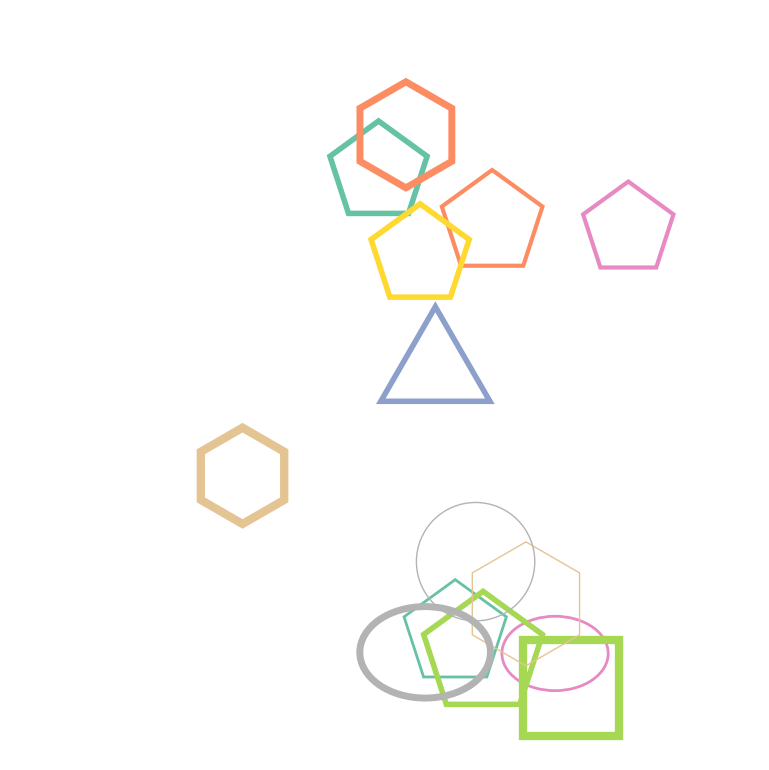[{"shape": "pentagon", "thickness": 2, "radius": 0.33, "center": [0.492, 0.777]}, {"shape": "pentagon", "thickness": 1, "radius": 0.35, "center": [0.591, 0.177]}, {"shape": "pentagon", "thickness": 1.5, "radius": 0.34, "center": [0.639, 0.71]}, {"shape": "hexagon", "thickness": 2.5, "radius": 0.34, "center": [0.527, 0.825]}, {"shape": "triangle", "thickness": 2, "radius": 0.41, "center": [0.565, 0.52]}, {"shape": "oval", "thickness": 1, "radius": 0.35, "center": [0.721, 0.151]}, {"shape": "pentagon", "thickness": 1.5, "radius": 0.31, "center": [0.816, 0.703]}, {"shape": "pentagon", "thickness": 2, "radius": 0.41, "center": [0.627, 0.151]}, {"shape": "square", "thickness": 3, "radius": 0.31, "center": [0.742, 0.106]}, {"shape": "pentagon", "thickness": 2, "radius": 0.33, "center": [0.546, 0.668]}, {"shape": "hexagon", "thickness": 0.5, "radius": 0.4, "center": [0.683, 0.216]}, {"shape": "hexagon", "thickness": 3, "radius": 0.31, "center": [0.315, 0.382]}, {"shape": "circle", "thickness": 0.5, "radius": 0.38, "center": [0.618, 0.271]}, {"shape": "oval", "thickness": 2.5, "radius": 0.42, "center": [0.552, 0.153]}]